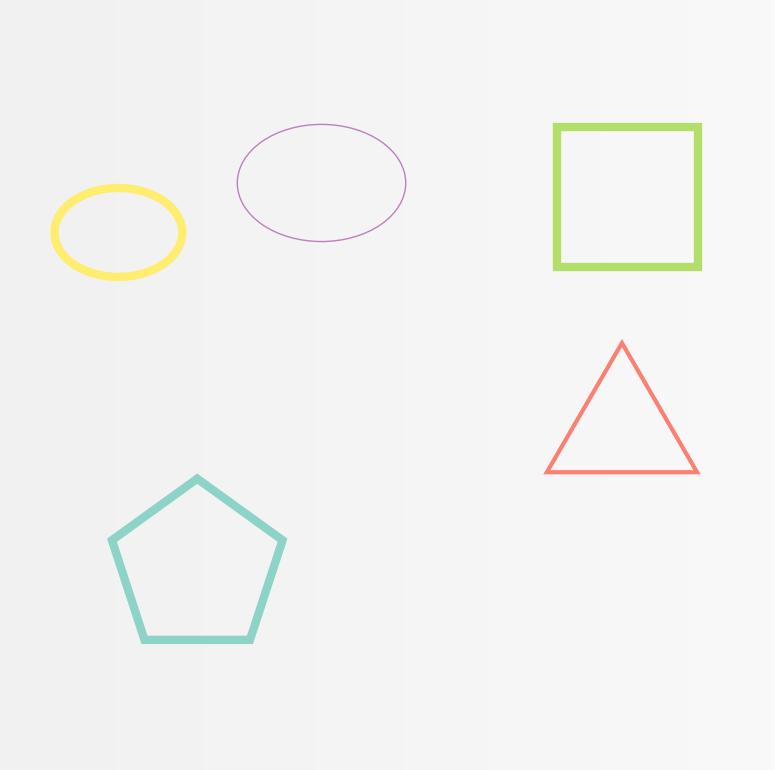[{"shape": "pentagon", "thickness": 3, "radius": 0.58, "center": [0.255, 0.263]}, {"shape": "triangle", "thickness": 1.5, "radius": 0.56, "center": [0.803, 0.443]}, {"shape": "square", "thickness": 3, "radius": 0.45, "center": [0.81, 0.744]}, {"shape": "oval", "thickness": 0.5, "radius": 0.54, "center": [0.415, 0.762]}, {"shape": "oval", "thickness": 3, "radius": 0.41, "center": [0.153, 0.698]}]